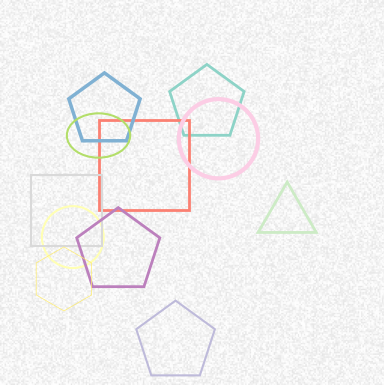[{"shape": "pentagon", "thickness": 2, "radius": 0.51, "center": [0.537, 0.731]}, {"shape": "circle", "thickness": 1.5, "radius": 0.4, "center": [0.189, 0.384]}, {"shape": "pentagon", "thickness": 1.5, "radius": 0.54, "center": [0.456, 0.112]}, {"shape": "square", "thickness": 2, "radius": 0.59, "center": [0.374, 0.571]}, {"shape": "pentagon", "thickness": 2.5, "radius": 0.49, "center": [0.271, 0.713]}, {"shape": "oval", "thickness": 1.5, "radius": 0.41, "center": [0.256, 0.648]}, {"shape": "circle", "thickness": 3, "radius": 0.51, "center": [0.568, 0.64]}, {"shape": "square", "thickness": 1.5, "radius": 0.46, "center": [0.172, 0.452]}, {"shape": "pentagon", "thickness": 2, "radius": 0.57, "center": [0.307, 0.347]}, {"shape": "triangle", "thickness": 2, "radius": 0.44, "center": [0.746, 0.44]}, {"shape": "hexagon", "thickness": 0.5, "radius": 0.42, "center": [0.166, 0.276]}]